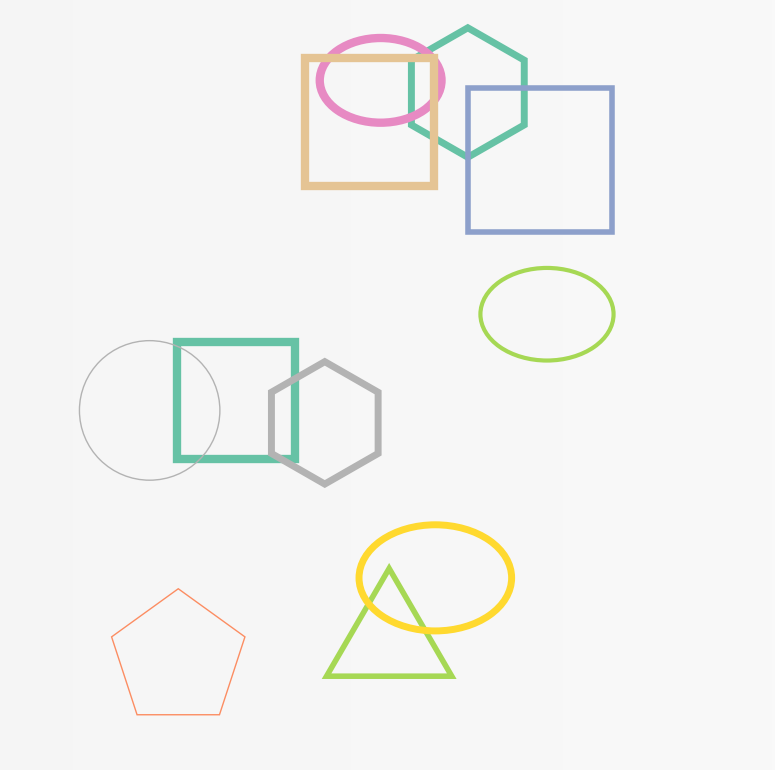[{"shape": "hexagon", "thickness": 2.5, "radius": 0.42, "center": [0.604, 0.88]}, {"shape": "square", "thickness": 3, "radius": 0.38, "center": [0.304, 0.48]}, {"shape": "pentagon", "thickness": 0.5, "radius": 0.45, "center": [0.23, 0.145]}, {"shape": "square", "thickness": 2, "radius": 0.47, "center": [0.697, 0.792]}, {"shape": "oval", "thickness": 3, "radius": 0.39, "center": [0.491, 0.896]}, {"shape": "oval", "thickness": 1.5, "radius": 0.43, "center": [0.706, 0.592]}, {"shape": "triangle", "thickness": 2, "radius": 0.47, "center": [0.502, 0.168]}, {"shape": "oval", "thickness": 2.5, "radius": 0.49, "center": [0.562, 0.25]}, {"shape": "square", "thickness": 3, "radius": 0.42, "center": [0.477, 0.842]}, {"shape": "hexagon", "thickness": 2.5, "radius": 0.4, "center": [0.419, 0.451]}, {"shape": "circle", "thickness": 0.5, "radius": 0.45, "center": [0.193, 0.467]}]